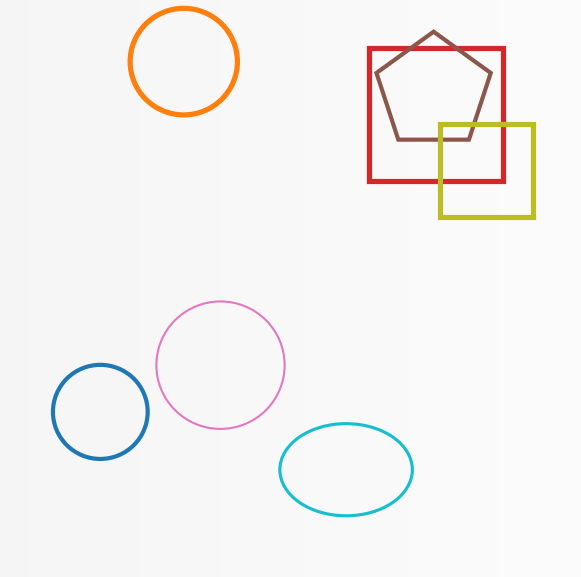[{"shape": "circle", "thickness": 2, "radius": 0.41, "center": [0.173, 0.286]}, {"shape": "circle", "thickness": 2.5, "radius": 0.46, "center": [0.316, 0.892]}, {"shape": "square", "thickness": 2.5, "radius": 0.58, "center": [0.75, 0.801]}, {"shape": "pentagon", "thickness": 2, "radius": 0.52, "center": [0.746, 0.841]}, {"shape": "circle", "thickness": 1, "radius": 0.55, "center": [0.379, 0.367]}, {"shape": "square", "thickness": 2.5, "radius": 0.4, "center": [0.837, 0.704]}, {"shape": "oval", "thickness": 1.5, "radius": 0.57, "center": [0.595, 0.186]}]